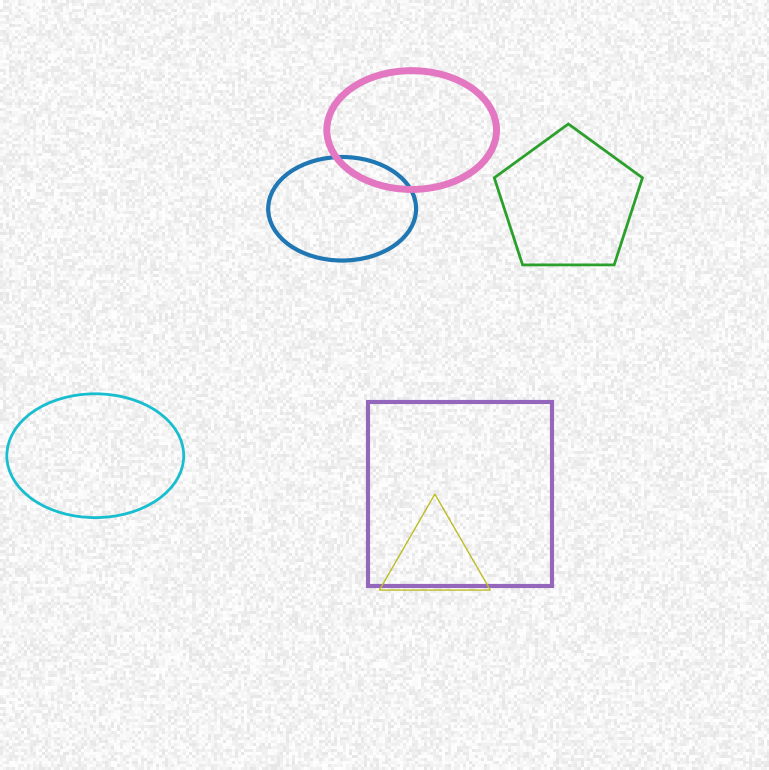[{"shape": "oval", "thickness": 1.5, "radius": 0.48, "center": [0.444, 0.729]}, {"shape": "pentagon", "thickness": 1, "radius": 0.51, "center": [0.738, 0.738]}, {"shape": "square", "thickness": 1.5, "radius": 0.6, "center": [0.597, 0.358]}, {"shape": "oval", "thickness": 2.5, "radius": 0.55, "center": [0.535, 0.831]}, {"shape": "triangle", "thickness": 0.5, "radius": 0.42, "center": [0.565, 0.275]}, {"shape": "oval", "thickness": 1, "radius": 0.57, "center": [0.124, 0.408]}]